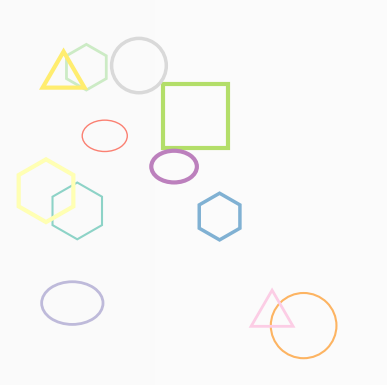[{"shape": "hexagon", "thickness": 1.5, "radius": 0.37, "center": [0.199, 0.452]}, {"shape": "hexagon", "thickness": 3, "radius": 0.41, "center": [0.119, 0.505]}, {"shape": "oval", "thickness": 2, "radius": 0.4, "center": [0.187, 0.213]}, {"shape": "oval", "thickness": 1, "radius": 0.29, "center": [0.27, 0.647]}, {"shape": "hexagon", "thickness": 2.5, "radius": 0.3, "center": [0.567, 0.438]}, {"shape": "circle", "thickness": 1.5, "radius": 0.42, "center": [0.784, 0.154]}, {"shape": "square", "thickness": 3, "radius": 0.42, "center": [0.504, 0.699]}, {"shape": "triangle", "thickness": 2, "radius": 0.31, "center": [0.702, 0.184]}, {"shape": "circle", "thickness": 2.5, "radius": 0.35, "center": [0.359, 0.83]}, {"shape": "oval", "thickness": 3, "radius": 0.29, "center": [0.449, 0.567]}, {"shape": "hexagon", "thickness": 2, "radius": 0.3, "center": [0.223, 0.825]}, {"shape": "triangle", "thickness": 3, "radius": 0.31, "center": [0.164, 0.804]}]